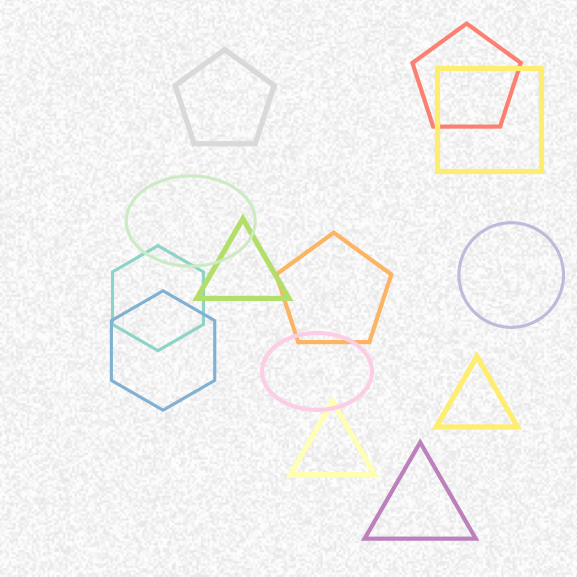[{"shape": "hexagon", "thickness": 1.5, "radius": 0.45, "center": [0.274, 0.483]}, {"shape": "triangle", "thickness": 2.5, "radius": 0.42, "center": [0.576, 0.219]}, {"shape": "circle", "thickness": 1.5, "radius": 0.45, "center": [0.885, 0.523]}, {"shape": "pentagon", "thickness": 2, "radius": 0.49, "center": [0.808, 0.86]}, {"shape": "hexagon", "thickness": 1.5, "radius": 0.52, "center": [0.282, 0.392]}, {"shape": "pentagon", "thickness": 2, "radius": 0.52, "center": [0.578, 0.492]}, {"shape": "triangle", "thickness": 2.5, "radius": 0.46, "center": [0.421, 0.528]}, {"shape": "oval", "thickness": 2, "radius": 0.48, "center": [0.549, 0.356]}, {"shape": "pentagon", "thickness": 2.5, "radius": 0.45, "center": [0.389, 0.823]}, {"shape": "triangle", "thickness": 2, "radius": 0.56, "center": [0.728, 0.122]}, {"shape": "oval", "thickness": 1.5, "radius": 0.56, "center": [0.33, 0.616]}, {"shape": "triangle", "thickness": 2.5, "radius": 0.41, "center": [0.826, 0.3]}, {"shape": "square", "thickness": 2.5, "radius": 0.45, "center": [0.847, 0.792]}]